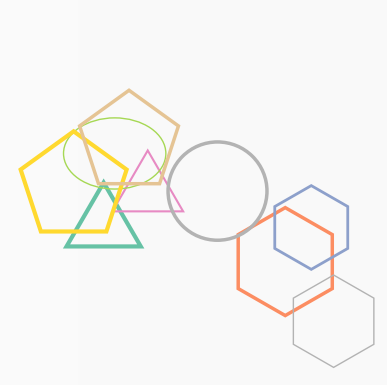[{"shape": "triangle", "thickness": 3, "radius": 0.55, "center": [0.267, 0.415]}, {"shape": "hexagon", "thickness": 2.5, "radius": 0.7, "center": [0.736, 0.321]}, {"shape": "hexagon", "thickness": 2, "radius": 0.54, "center": [0.803, 0.409]}, {"shape": "triangle", "thickness": 1.5, "radius": 0.53, "center": [0.381, 0.504]}, {"shape": "oval", "thickness": 1, "radius": 0.66, "center": [0.296, 0.601]}, {"shape": "pentagon", "thickness": 3, "radius": 0.72, "center": [0.19, 0.515]}, {"shape": "pentagon", "thickness": 2.5, "radius": 0.67, "center": [0.333, 0.631]}, {"shape": "circle", "thickness": 2.5, "radius": 0.64, "center": [0.561, 0.504]}, {"shape": "hexagon", "thickness": 1, "radius": 0.6, "center": [0.861, 0.166]}]